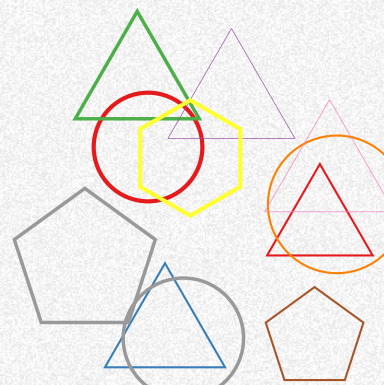[{"shape": "circle", "thickness": 3, "radius": 0.71, "center": [0.385, 0.618]}, {"shape": "triangle", "thickness": 1.5, "radius": 0.79, "center": [0.831, 0.416]}, {"shape": "triangle", "thickness": 1.5, "radius": 0.9, "center": [0.429, 0.136]}, {"shape": "triangle", "thickness": 2.5, "radius": 0.93, "center": [0.356, 0.784]}, {"shape": "triangle", "thickness": 0.5, "radius": 0.95, "center": [0.601, 0.736]}, {"shape": "circle", "thickness": 1.5, "radius": 0.89, "center": [0.875, 0.469]}, {"shape": "hexagon", "thickness": 3, "radius": 0.75, "center": [0.494, 0.59]}, {"shape": "pentagon", "thickness": 1.5, "radius": 0.67, "center": [0.817, 0.121]}, {"shape": "triangle", "thickness": 0.5, "radius": 0.97, "center": [0.856, 0.547]}, {"shape": "circle", "thickness": 2.5, "radius": 0.78, "center": [0.476, 0.122]}, {"shape": "pentagon", "thickness": 2.5, "radius": 0.96, "center": [0.22, 0.318]}]